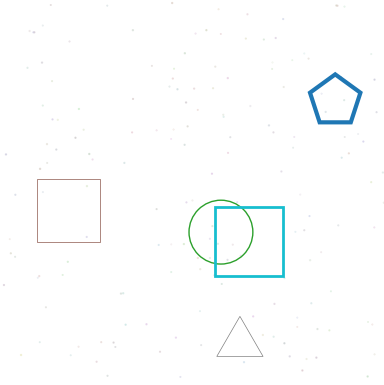[{"shape": "pentagon", "thickness": 3, "radius": 0.34, "center": [0.871, 0.738]}, {"shape": "circle", "thickness": 1, "radius": 0.41, "center": [0.574, 0.397]}, {"shape": "square", "thickness": 0.5, "radius": 0.41, "center": [0.178, 0.453]}, {"shape": "triangle", "thickness": 0.5, "radius": 0.35, "center": [0.623, 0.109]}, {"shape": "square", "thickness": 2, "radius": 0.44, "center": [0.647, 0.373]}]